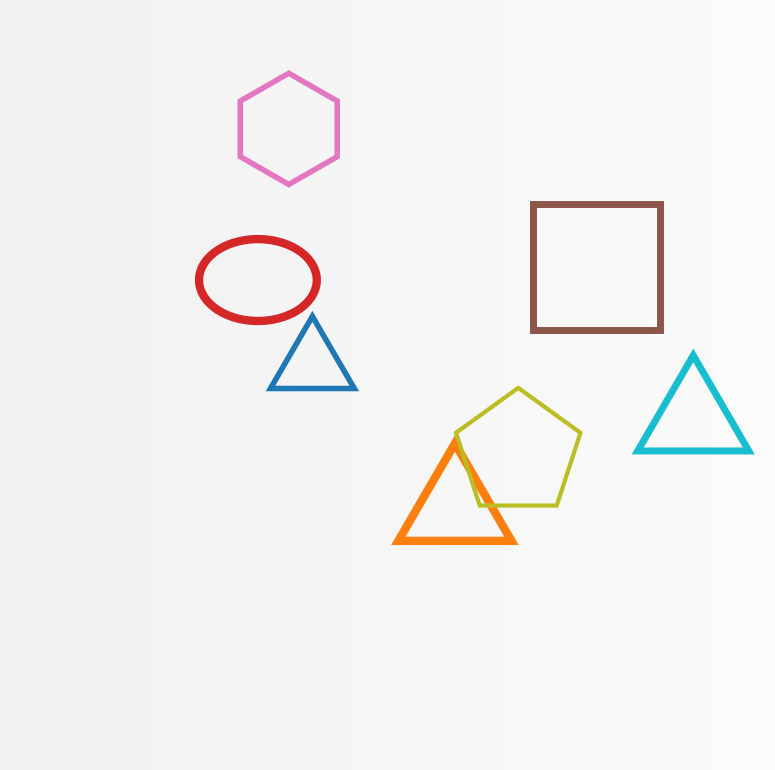[{"shape": "triangle", "thickness": 2, "radius": 0.31, "center": [0.403, 0.527]}, {"shape": "triangle", "thickness": 3, "radius": 0.42, "center": [0.587, 0.34]}, {"shape": "oval", "thickness": 3, "radius": 0.38, "center": [0.333, 0.636]}, {"shape": "square", "thickness": 2.5, "radius": 0.41, "center": [0.769, 0.654]}, {"shape": "hexagon", "thickness": 2, "radius": 0.36, "center": [0.373, 0.833]}, {"shape": "pentagon", "thickness": 1.5, "radius": 0.42, "center": [0.669, 0.412]}, {"shape": "triangle", "thickness": 2.5, "radius": 0.41, "center": [0.895, 0.456]}]